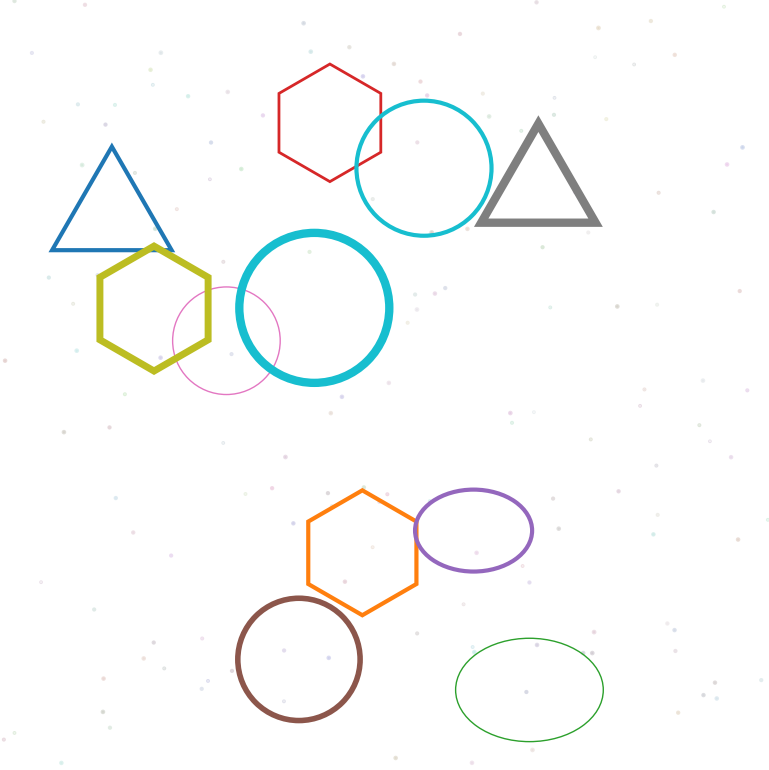[{"shape": "triangle", "thickness": 1.5, "radius": 0.45, "center": [0.145, 0.72]}, {"shape": "hexagon", "thickness": 1.5, "radius": 0.41, "center": [0.471, 0.282]}, {"shape": "oval", "thickness": 0.5, "radius": 0.48, "center": [0.688, 0.104]}, {"shape": "hexagon", "thickness": 1, "radius": 0.38, "center": [0.428, 0.84]}, {"shape": "oval", "thickness": 1.5, "radius": 0.38, "center": [0.615, 0.311]}, {"shape": "circle", "thickness": 2, "radius": 0.4, "center": [0.388, 0.144]}, {"shape": "circle", "thickness": 0.5, "radius": 0.35, "center": [0.294, 0.557]}, {"shape": "triangle", "thickness": 3, "radius": 0.43, "center": [0.699, 0.754]}, {"shape": "hexagon", "thickness": 2.5, "radius": 0.41, "center": [0.2, 0.599]}, {"shape": "circle", "thickness": 3, "radius": 0.49, "center": [0.408, 0.6]}, {"shape": "circle", "thickness": 1.5, "radius": 0.44, "center": [0.551, 0.782]}]